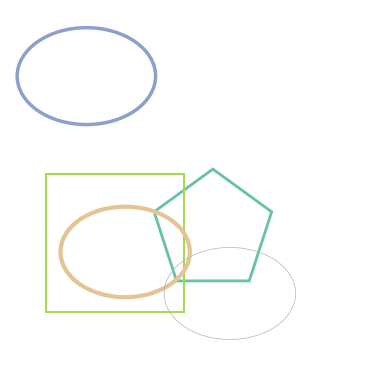[{"shape": "pentagon", "thickness": 2, "radius": 0.8, "center": [0.553, 0.4]}, {"shape": "oval", "thickness": 2.5, "radius": 0.9, "center": [0.224, 0.802]}, {"shape": "square", "thickness": 1.5, "radius": 0.89, "center": [0.298, 0.368]}, {"shape": "oval", "thickness": 3, "radius": 0.84, "center": [0.325, 0.346]}, {"shape": "oval", "thickness": 0.5, "radius": 0.85, "center": [0.597, 0.238]}]